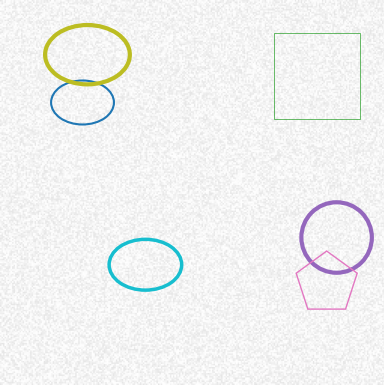[{"shape": "oval", "thickness": 1.5, "radius": 0.41, "center": [0.214, 0.734]}, {"shape": "square", "thickness": 0.5, "radius": 0.56, "center": [0.823, 0.803]}, {"shape": "circle", "thickness": 3, "radius": 0.46, "center": [0.874, 0.383]}, {"shape": "pentagon", "thickness": 1, "radius": 0.42, "center": [0.849, 0.265]}, {"shape": "oval", "thickness": 3, "radius": 0.55, "center": [0.227, 0.858]}, {"shape": "oval", "thickness": 2.5, "radius": 0.47, "center": [0.378, 0.312]}]